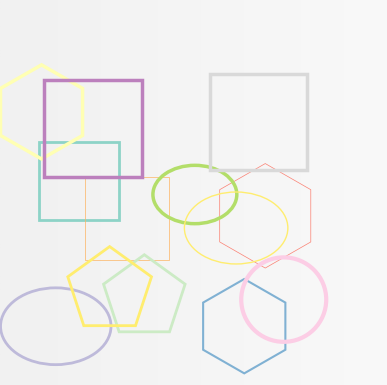[{"shape": "square", "thickness": 2, "radius": 0.51, "center": [0.204, 0.53]}, {"shape": "hexagon", "thickness": 2.5, "radius": 0.61, "center": [0.107, 0.709]}, {"shape": "oval", "thickness": 2, "radius": 0.71, "center": [0.144, 0.153]}, {"shape": "hexagon", "thickness": 0.5, "radius": 0.68, "center": [0.684, 0.439]}, {"shape": "hexagon", "thickness": 1.5, "radius": 0.61, "center": [0.63, 0.153]}, {"shape": "square", "thickness": 0.5, "radius": 0.54, "center": [0.328, 0.433]}, {"shape": "oval", "thickness": 2.5, "radius": 0.54, "center": [0.503, 0.495]}, {"shape": "circle", "thickness": 3, "radius": 0.55, "center": [0.732, 0.222]}, {"shape": "square", "thickness": 2.5, "radius": 0.62, "center": [0.666, 0.684]}, {"shape": "square", "thickness": 2.5, "radius": 0.63, "center": [0.239, 0.667]}, {"shape": "pentagon", "thickness": 2, "radius": 0.55, "center": [0.372, 0.228]}, {"shape": "oval", "thickness": 1, "radius": 0.67, "center": [0.609, 0.408]}, {"shape": "pentagon", "thickness": 2, "radius": 0.57, "center": [0.283, 0.246]}]